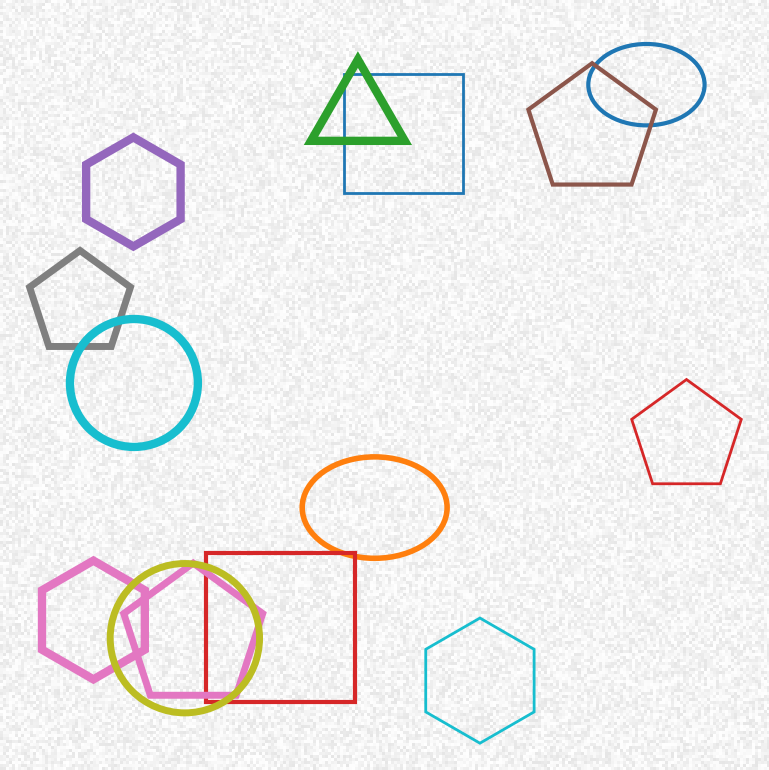[{"shape": "oval", "thickness": 1.5, "radius": 0.38, "center": [0.84, 0.89]}, {"shape": "square", "thickness": 1, "radius": 0.39, "center": [0.524, 0.826]}, {"shape": "oval", "thickness": 2, "radius": 0.47, "center": [0.487, 0.341]}, {"shape": "triangle", "thickness": 3, "radius": 0.35, "center": [0.465, 0.852]}, {"shape": "square", "thickness": 1.5, "radius": 0.48, "center": [0.364, 0.185]}, {"shape": "pentagon", "thickness": 1, "radius": 0.37, "center": [0.892, 0.432]}, {"shape": "hexagon", "thickness": 3, "radius": 0.35, "center": [0.173, 0.751]}, {"shape": "pentagon", "thickness": 1.5, "radius": 0.44, "center": [0.769, 0.831]}, {"shape": "pentagon", "thickness": 2.5, "radius": 0.47, "center": [0.251, 0.174]}, {"shape": "hexagon", "thickness": 3, "radius": 0.39, "center": [0.121, 0.195]}, {"shape": "pentagon", "thickness": 2.5, "radius": 0.34, "center": [0.104, 0.606]}, {"shape": "circle", "thickness": 2.5, "radius": 0.48, "center": [0.24, 0.171]}, {"shape": "hexagon", "thickness": 1, "radius": 0.41, "center": [0.623, 0.116]}, {"shape": "circle", "thickness": 3, "radius": 0.42, "center": [0.174, 0.503]}]